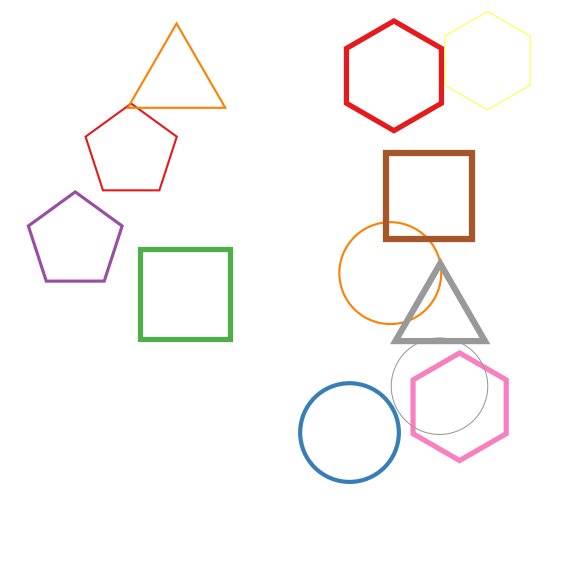[{"shape": "pentagon", "thickness": 1, "radius": 0.42, "center": [0.227, 0.737]}, {"shape": "hexagon", "thickness": 2.5, "radius": 0.47, "center": [0.682, 0.868]}, {"shape": "circle", "thickness": 2, "radius": 0.43, "center": [0.605, 0.25]}, {"shape": "square", "thickness": 2.5, "radius": 0.39, "center": [0.321, 0.491]}, {"shape": "pentagon", "thickness": 1.5, "radius": 0.43, "center": [0.13, 0.581]}, {"shape": "triangle", "thickness": 1, "radius": 0.49, "center": [0.306, 0.861]}, {"shape": "circle", "thickness": 1, "radius": 0.44, "center": [0.676, 0.526]}, {"shape": "hexagon", "thickness": 0.5, "radius": 0.43, "center": [0.844, 0.894]}, {"shape": "square", "thickness": 3, "radius": 0.37, "center": [0.743, 0.66]}, {"shape": "hexagon", "thickness": 2.5, "radius": 0.47, "center": [0.796, 0.295]}, {"shape": "circle", "thickness": 0.5, "radius": 0.42, "center": [0.761, 0.33]}, {"shape": "triangle", "thickness": 3, "radius": 0.45, "center": [0.762, 0.453]}]